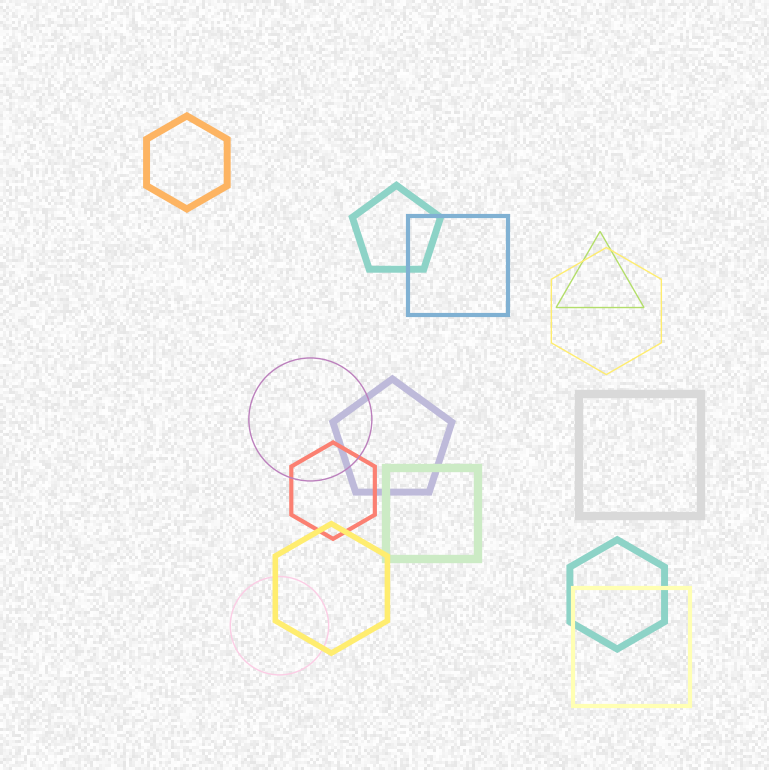[{"shape": "pentagon", "thickness": 2.5, "radius": 0.3, "center": [0.515, 0.699]}, {"shape": "hexagon", "thickness": 2.5, "radius": 0.35, "center": [0.802, 0.228]}, {"shape": "square", "thickness": 1.5, "radius": 0.38, "center": [0.82, 0.16]}, {"shape": "pentagon", "thickness": 2.5, "radius": 0.41, "center": [0.51, 0.427]}, {"shape": "hexagon", "thickness": 1.5, "radius": 0.31, "center": [0.433, 0.363]}, {"shape": "square", "thickness": 1.5, "radius": 0.32, "center": [0.595, 0.656]}, {"shape": "hexagon", "thickness": 2.5, "radius": 0.3, "center": [0.243, 0.789]}, {"shape": "triangle", "thickness": 0.5, "radius": 0.33, "center": [0.779, 0.634]}, {"shape": "circle", "thickness": 0.5, "radius": 0.32, "center": [0.363, 0.187]}, {"shape": "square", "thickness": 3, "radius": 0.4, "center": [0.832, 0.409]}, {"shape": "circle", "thickness": 0.5, "radius": 0.4, "center": [0.403, 0.455]}, {"shape": "square", "thickness": 3, "radius": 0.3, "center": [0.561, 0.333]}, {"shape": "hexagon", "thickness": 0.5, "radius": 0.41, "center": [0.787, 0.596]}, {"shape": "hexagon", "thickness": 2, "radius": 0.42, "center": [0.43, 0.236]}]